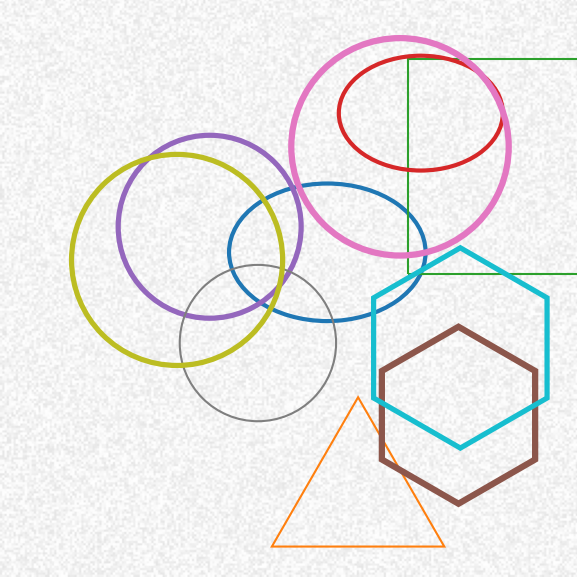[{"shape": "oval", "thickness": 2, "radius": 0.85, "center": [0.567, 0.562]}, {"shape": "triangle", "thickness": 1, "radius": 0.86, "center": [0.62, 0.139]}, {"shape": "square", "thickness": 1, "radius": 0.93, "center": [0.894, 0.711]}, {"shape": "oval", "thickness": 2, "radius": 0.71, "center": [0.729, 0.803]}, {"shape": "circle", "thickness": 2.5, "radius": 0.79, "center": [0.363, 0.607]}, {"shape": "hexagon", "thickness": 3, "radius": 0.77, "center": [0.794, 0.28]}, {"shape": "circle", "thickness": 3, "radius": 0.94, "center": [0.693, 0.745]}, {"shape": "circle", "thickness": 1, "radius": 0.68, "center": [0.447, 0.405]}, {"shape": "circle", "thickness": 2.5, "radius": 0.91, "center": [0.307, 0.549]}, {"shape": "hexagon", "thickness": 2.5, "radius": 0.87, "center": [0.797, 0.397]}]